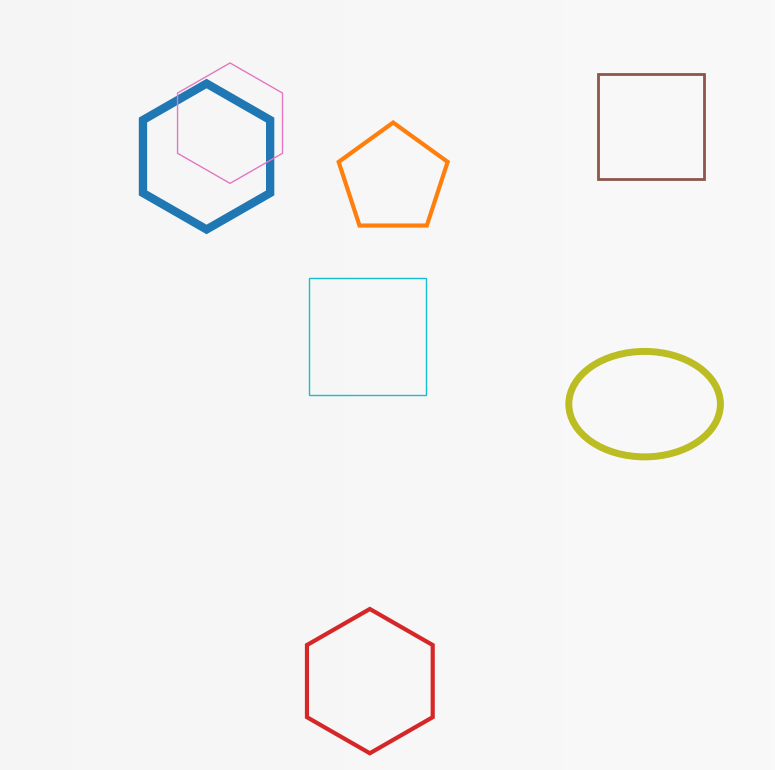[{"shape": "hexagon", "thickness": 3, "radius": 0.47, "center": [0.267, 0.797]}, {"shape": "pentagon", "thickness": 1.5, "radius": 0.37, "center": [0.507, 0.767]}, {"shape": "hexagon", "thickness": 1.5, "radius": 0.47, "center": [0.477, 0.115]}, {"shape": "square", "thickness": 1, "radius": 0.34, "center": [0.84, 0.836]}, {"shape": "hexagon", "thickness": 0.5, "radius": 0.39, "center": [0.297, 0.84]}, {"shape": "oval", "thickness": 2.5, "radius": 0.49, "center": [0.832, 0.475]}, {"shape": "square", "thickness": 0.5, "radius": 0.38, "center": [0.474, 0.563]}]